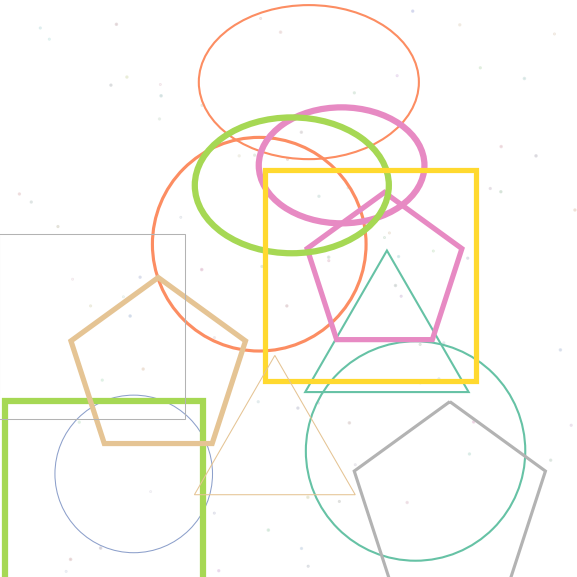[{"shape": "triangle", "thickness": 1, "radius": 0.82, "center": [0.67, 0.402]}, {"shape": "circle", "thickness": 1, "radius": 0.95, "center": [0.72, 0.218]}, {"shape": "circle", "thickness": 1.5, "radius": 0.92, "center": [0.449, 0.576]}, {"shape": "oval", "thickness": 1, "radius": 0.95, "center": [0.535, 0.857]}, {"shape": "circle", "thickness": 0.5, "radius": 0.68, "center": [0.232, 0.178]}, {"shape": "oval", "thickness": 3, "radius": 0.72, "center": [0.592, 0.713]}, {"shape": "pentagon", "thickness": 2.5, "radius": 0.7, "center": [0.666, 0.525]}, {"shape": "square", "thickness": 3, "radius": 0.86, "center": [0.18, 0.133]}, {"shape": "oval", "thickness": 3, "radius": 0.84, "center": [0.505, 0.678]}, {"shape": "square", "thickness": 2.5, "radius": 0.91, "center": [0.641, 0.521]}, {"shape": "pentagon", "thickness": 2.5, "radius": 0.79, "center": [0.274, 0.36]}, {"shape": "triangle", "thickness": 0.5, "radius": 0.8, "center": [0.476, 0.223]}, {"shape": "square", "thickness": 0.5, "radius": 0.8, "center": [0.159, 0.434]}, {"shape": "pentagon", "thickness": 1.5, "radius": 0.87, "center": [0.779, 0.13]}]